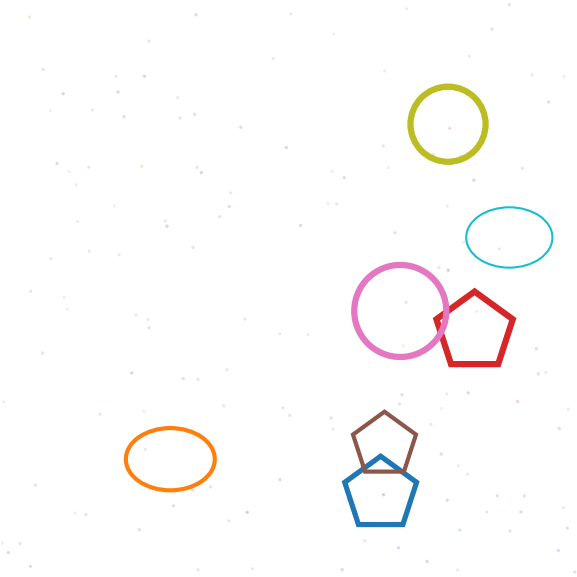[{"shape": "pentagon", "thickness": 2.5, "radius": 0.33, "center": [0.659, 0.144]}, {"shape": "oval", "thickness": 2, "radius": 0.38, "center": [0.295, 0.204]}, {"shape": "pentagon", "thickness": 3, "radius": 0.35, "center": [0.822, 0.425]}, {"shape": "pentagon", "thickness": 2, "radius": 0.29, "center": [0.666, 0.229]}, {"shape": "circle", "thickness": 3, "radius": 0.4, "center": [0.693, 0.461]}, {"shape": "circle", "thickness": 3, "radius": 0.33, "center": [0.776, 0.784]}, {"shape": "oval", "thickness": 1, "radius": 0.37, "center": [0.882, 0.588]}]